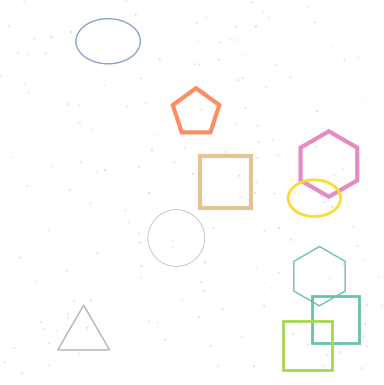[{"shape": "square", "thickness": 2, "radius": 0.3, "center": [0.872, 0.171]}, {"shape": "hexagon", "thickness": 1, "radius": 0.39, "center": [0.83, 0.283]}, {"shape": "pentagon", "thickness": 3, "radius": 0.32, "center": [0.509, 0.708]}, {"shape": "oval", "thickness": 1, "radius": 0.42, "center": [0.281, 0.893]}, {"shape": "hexagon", "thickness": 3, "radius": 0.42, "center": [0.854, 0.574]}, {"shape": "square", "thickness": 2, "radius": 0.32, "center": [0.798, 0.102]}, {"shape": "oval", "thickness": 2, "radius": 0.34, "center": [0.816, 0.485]}, {"shape": "square", "thickness": 3, "radius": 0.33, "center": [0.586, 0.527]}, {"shape": "triangle", "thickness": 1, "radius": 0.39, "center": [0.217, 0.13]}, {"shape": "circle", "thickness": 0.5, "radius": 0.37, "center": [0.458, 0.382]}]